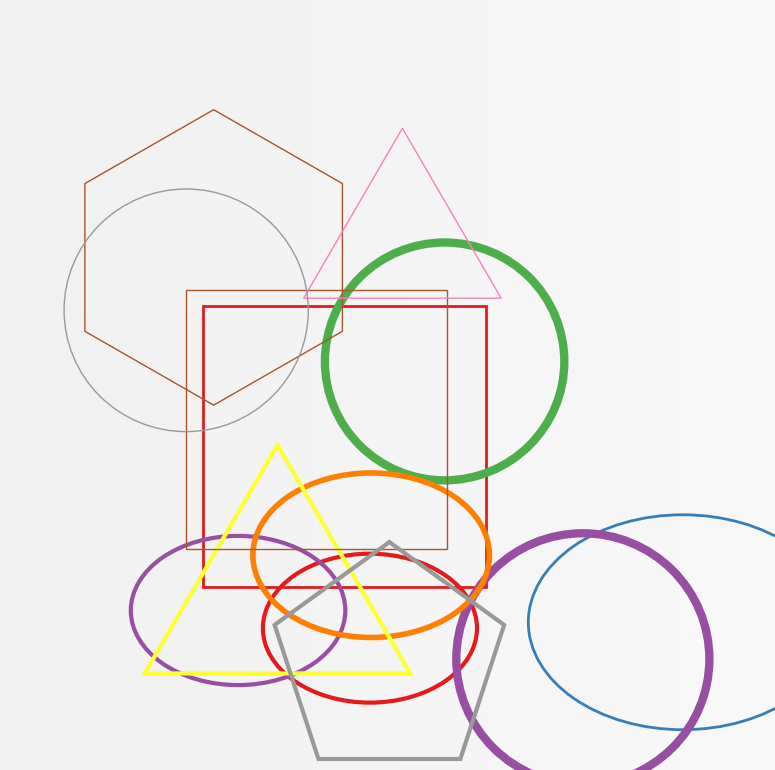[{"shape": "square", "thickness": 1, "radius": 0.91, "center": [0.445, 0.42]}, {"shape": "oval", "thickness": 1.5, "radius": 0.69, "center": [0.477, 0.184]}, {"shape": "oval", "thickness": 1, "radius": 1.0, "center": [0.881, 0.192]}, {"shape": "circle", "thickness": 3, "radius": 0.77, "center": [0.574, 0.531]}, {"shape": "circle", "thickness": 3, "radius": 0.82, "center": [0.752, 0.144]}, {"shape": "oval", "thickness": 1.5, "radius": 0.69, "center": [0.307, 0.207]}, {"shape": "oval", "thickness": 2, "radius": 0.76, "center": [0.479, 0.279]}, {"shape": "triangle", "thickness": 1.5, "radius": 0.99, "center": [0.358, 0.224]}, {"shape": "square", "thickness": 0.5, "radius": 0.84, "center": [0.409, 0.455]}, {"shape": "hexagon", "thickness": 0.5, "radius": 0.96, "center": [0.276, 0.666]}, {"shape": "triangle", "thickness": 0.5, "radius": 0.74, "center": [0.519, 0.686]}, {"shape": "circle", "thickness": 0.5, "radius": 0.79, "center": [0.24, 0.597]}, {"shape": "pentagon", "thickness": 1.5, "radius": 0.78, "center": [0.502, 0.14]}]